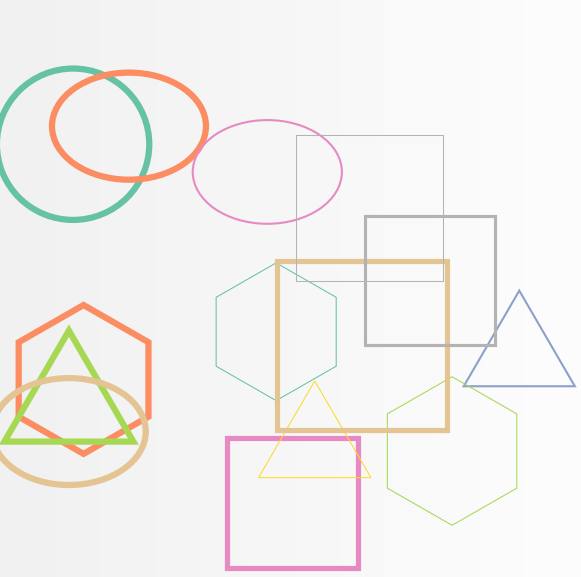[{"shape": "hexagon", "thickness": 0.5, "radius": 0.6, "center": [0.475, 0.425]}, {"shape": "circle", "thickness": 3, "radius": 0.66, "center": [0.126, 0.749]}, {"shape": "hexagon", "thickness": 3, "radius": 0.64, "center": [0.144, 0.342]}, {"shape": "oval", "thickness": 3, "radius": 0.66, "center": [0.222, 0.781]}, {"shape": "triangle", "thickness": 1, "radius": 0.55, "center": [0.893, 0.385]}, {"shape": "oval", "thickness": 1, "radius": 0.64, "center": [0.46, 0.701]}, {"shape": "square", "thickness": 2.5, "radius": 0.56, "center": [0.503, 0.128]}, {"shape": "hexagon", "thickness": 0.5, "radius": 0.64, "center": [0.778, 0.218]}, {"shape": "triangle", "thickness": 3, "radius": 0.64, "center": [0.119, 0.299]}, {"shape": "triangle", "thickness": 0.5, "radius": 0.56, "center": [0.542, 0.228]}, {"shape": "oval", "thickness": 3, "radius": 0.66, "center": [0.119, 0.252]}, {"shape": "square", "thickness": 2.5, "radius": 0.73, "center": [0.623, 0.401]}, {"shape": "square", "thickness": 1.5, "radius": 0.56, "center": [0.74, 0.514]}, {"shape": "square", "thickness": 0.5, "radius": 0.63, "center": [0.636, 0.639]}]